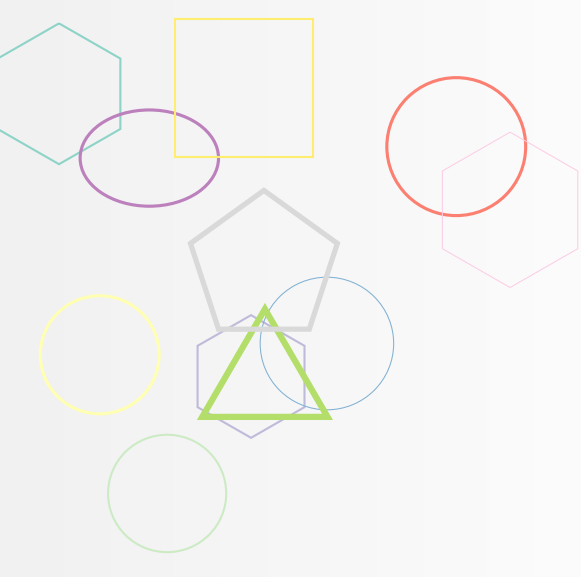[{"shape": "hexagon", "thickness": 1, "radius": 0.61, "center": [0.102, 0.837]}, {"shape": "circle", "thickness": 1.5, "radius": 0.51, "center": [0.172, 0.385]}, {"shape": "hexagon", "thickness": 1, "radius": 0.53, "center": [0.432, 0.347]}, {"shape": "circle", "thickness": 1.5, "radius": 0.6, "center": [0.785, 0.745]}, {"shape": "circle", "thickness": 0.5, "radius": 0.57, "center": [0.562, 0.404]}, {"shape": "triangle", "thickness": 3, "radius": 0.62, "center": [0.456, 0.339]}, {"shape": "hexagon", "thickness": 0.5, "radius": 0.67, "center": [0.878, 0.636]}, {"shape": "pentagon", "thickness": 2.5, "radius": 0.66, "center": [0.454, 0.537]}, {"shape": "oval", "thickness": 1.5, "radius": 0.6, "center": [0.257, 0.725]}, {"shape": "circle", "thickness": 1, "radius": 0.51, "center": [0.288, 0.145]}, {"shape": "square", "thickness": 1, "radius": 0.6, "center": [0.42, 0.847]}]